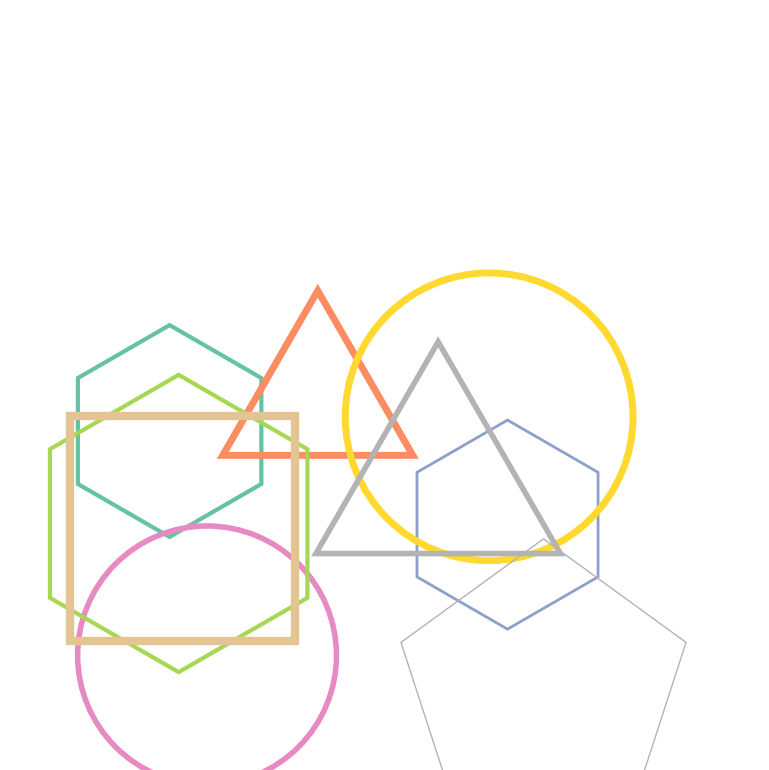[{"shape": "hexagon", "thickness": 1.5, "radius": 0.69, "center": [0.22, 0.44]}, {"shape": "triangle", "thickness": 2.5, "radius": 0.71, "center": [0.413, 0.48]}, {"shape": "hexagon", "thickness": 1, "radius": 0.68, "center": [0.659, 0.319]}, {"shape": "circle", "thickness": 2, "radius": 0.84, "center": [0.269, 0.149]}, {"shape": "hexagon", "thickness": 1.5, "radius": 0.97, "center": [0.232, 0.32]}, {"shape": "circle", "thickness": 2.5, "radius": 0.93, "center": [0.635, 0.459]}, {"shape": "square", "thickness": 3, "radius": 0.73, "center": [0.237, 0.314]}, {"shape": "pentagon", "thickness": 0.5, "radius": 0.97, "center": [0.706, 0.106]}, {"shape": "triangle", "thickness": 2, "radius": 0.92, "center": [0.569, 0.373]}]